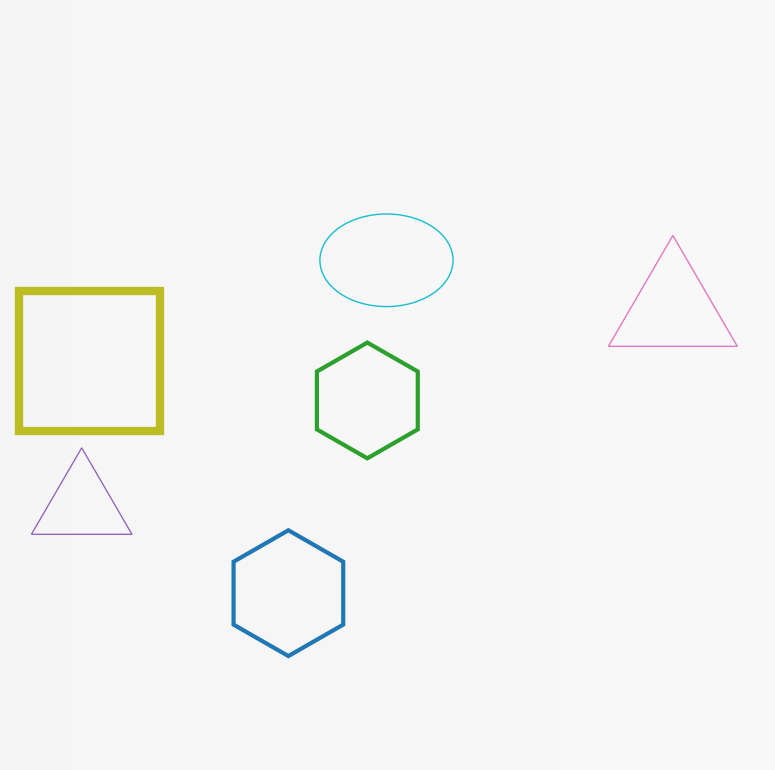[{"shape": "hexagon", "thickness": 1.5, "radius": 0.41, "center": [0.372, 0.23]}, {"shape": "hexagon", "thickness": 1.5, "radius": 0.38, "center": [0.474, 0.48]}, {"shape": "triangle", "thickness": 0.5, "radius": 0.37, "center": [0.105, 0.344]}, {"shape": "triangle", "thickness": 0.5, "radius": 0.48, "center": [0.868, 0.598]}, {"shape": "square", "thickness": 3, "radius": 0.45, "center": [0.115, 0.531]}, {"shape": "oval", "thickness": 0.5, "radius": 0.43, "center": [0.499, 0.662]}]